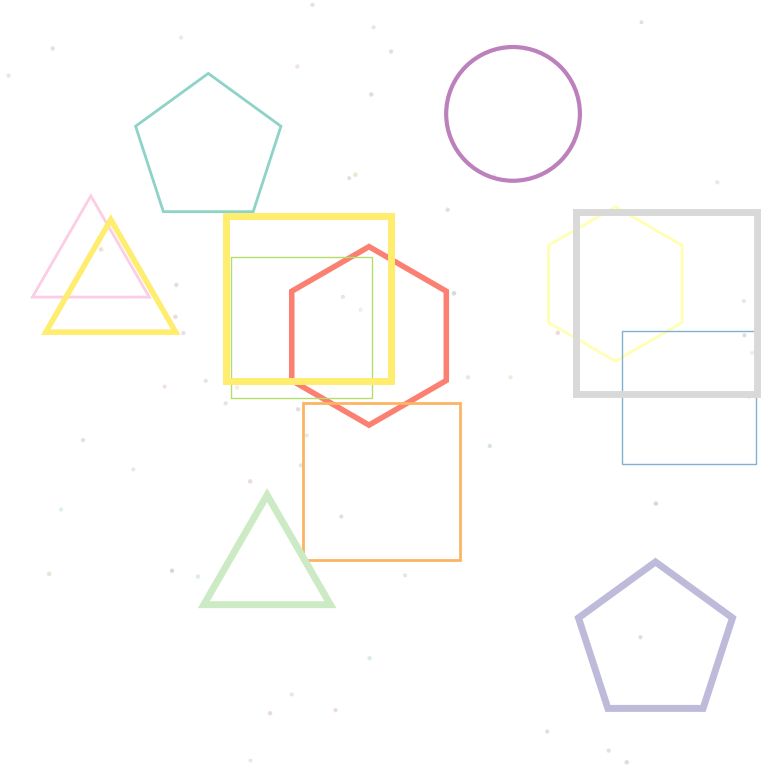[{"shape": "pentagon", "thickness": 1, "radius": 0.5, "center": [0.27, 0.805]}, {"shape": "hexagon", "thickness": 1, "radius": 0.5, "center": [0.799, 0.631]}, {"shape": "pentagon", "thickness": 2.5, "radius": 0.53, "center": [0.851, 0.165]}, {"shape": "hexagon", "thickness": 2, "radius": 0.58, "center": [0.479, 0.564]}, {"shape": "square", "thickness": 0.5, "radius": 0.43, "center": [0.895, 0.484]}, {"shape": "square", "thickness": 1, "radius": 0.51, "center": [0.496, 0.375]}, {"shape": "square", "thickness": 0.5, "radius": 0.46, "center": [0.392, 0.574]}, {"shape": "triangle", "thickness": 1, "radius": 0.44, "center": [0.118, 0.658]}, {"shape": "square", "thickness": 2.5, "radius": 0.59, "center": [0.866, 0.606]}, {"shape": "circle", "thickness": 1.5, "radius": 0.43, "center": [0.666, 0.852]}, {"shape": "triangle", "thickness": 2.5, "radius": 0.47, "center": [0.347, 0.262]}, {"shape": "triangle", "thickness": 2, "radius": 0.49, "center": [0.144, 0.617]}, {"shape": "square", "thickness": 2.5, "radius": 0.54, "center": [0.401, 0.613]}]